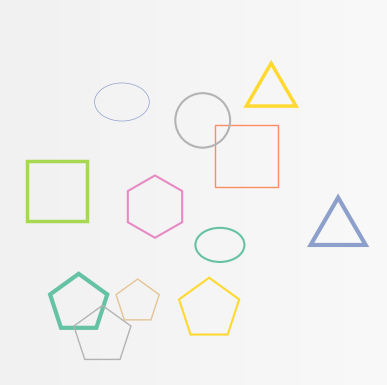[{"shape": "pentagon", "thickness": 3, "radius": 0.39, "center": [0.203, 0.211]}, {"shape": "oval", "thickness": 1.5, "radius": 0.32, "center": [0.568, 0.364]}, {"shape": "square", "thickness": 1, "radius": 0.4, "center": [0.636, 0.595]}, {"shape": "oval", "thickness": 0.5, "radius": 0.35, "center": [0.315, 0.735]}, {"shape": "triangle", "thickness": 3, "radius": 0.41, "center": [0.873, 0.405]}, {"shape": "hexagon", "thickness": 1.5, "radius": 0.4, "center": [0.4, 0.463]}, {"shape": "square", "thickness": 2.5, "radius": 0.39, "center": [0.147, 0.503]}, {"shape": "pentagon", "thickness": 1.5, "radius": 0.41, "center": [0.54, 0.197]}, {"shape": "triangle", "thickness": 2.5, "radius": 0.37, "center": [0.7, 0.762]}, {"shape": "pentagon", "thickness": 1, "radius": 0.29, "center": [0.355, 0.217]}, {"shape": "pentagon", "thickness": 1, "radius": 0.39, "center": [0.264, 0.129]}, {"shape": "circle", "thickness": 1.5, "radius": 0.35, "center": [0.523, 0.687]}]